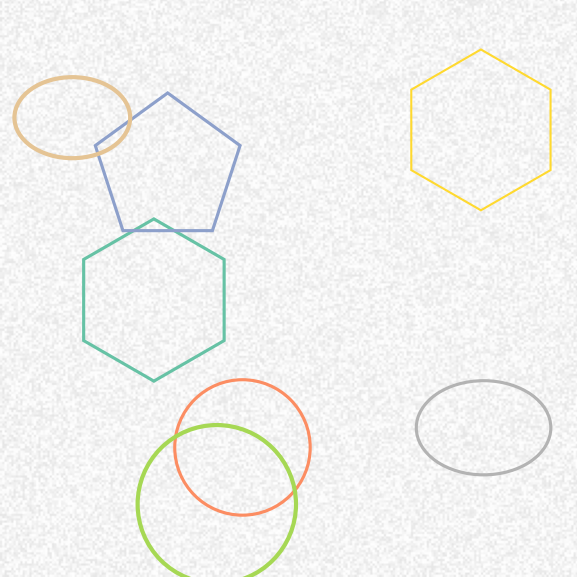[{"shape": "hexagon", "thickness": 1.5, "radius": 0.7, "center": [0.266, 0.48]}, {"shape": "circle", "thickness": 1.5, "radius": 0.59, "center": [0.42, 0.224]}, {"shape": "pentagon", "thickness": 1.5, "radius": 0.66, "center": [0.29, 0.706]}, {"shape": "circle", "thickness": 2, "radius": 0.69, "center": [0.375, 0.126]}, {"shape": "hexagon", "thickness": 1, "radius": 0.7, "center": [0.833, 0.774]}, {"shape": "oval", "thickness": 2, "radius": 0.5, "center": [0.125, 0.795]}, {"shape": "oval", "thickness": 1.5, "radius": 0.58, "center": [0.837, 0.258]}]